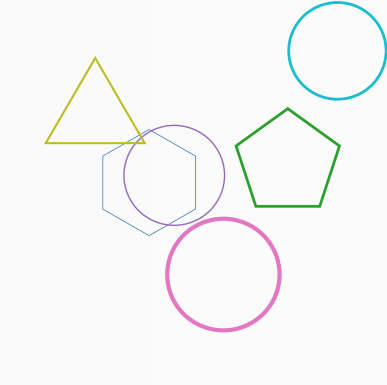[{"shape": "hexagon", "thickness": 0.5, "radius": 0.69, "center": [0.385, 0.526]}, {"shape": "pentagon", "thickness": 2, "radius": 0.7, "center": [0.743, 0.578]}, {"shape": "circle", "thickness": 1, "radius": 0.65, "center": [0.45, 0.545]}, {"shape": "circle", "thickness": 3, "radius": 0.73, "center": [0.577, 0.287]}, {"shape": "triangle", "thickness": 1.5, "radius": 0.74, "center": [0.246, 0.702]}, {"shape": "circle", "thickness": 2, "radius": 0.63, "center": [0.871, 0.868]}]